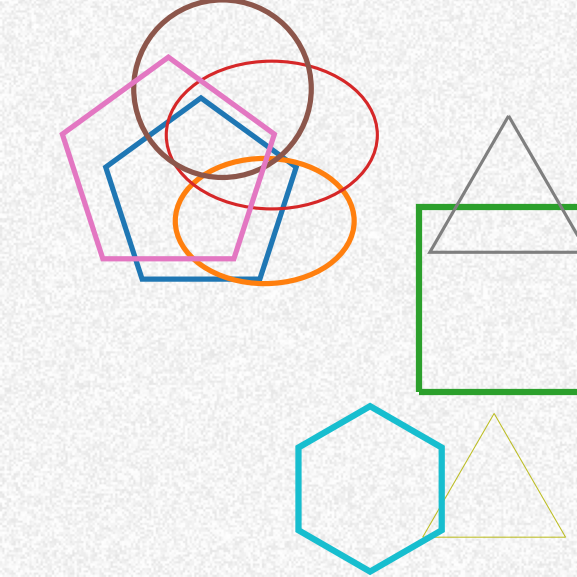[{"shape": "pentagon", "thickness": 2.5, "radius": 0.87, "center": [0.348, 0.656]}, {"shape": "oval", "thickness": 2.5, "radius": 0.77, "center": [0.458, 0.616]}, {"shape": "square", "thickness": 3, "radius": 0.8, "center": [0.886, 0.481]}, {"shape": "oval", "thickness": 1.5, "radius": 0.91, "center": [0.471, 0.765]}, {"shape": "circle", "thickness": 2.5, "radius": 0.77, "center": [0.385, 0.846]}, {"shape": "pentagon", "thickness": 2.5, "radius": 0.97, "center": [0.292, 0.707]}, {"shape": "triangle", "thickness": 1.5, "radius": 0.79, "center": [0.881, 0.641]}, {"shape": "triangle", "thickness": 0.5, "radius": 0.71, "center": [0.856, 0.14]}, {"shape": "hexagon", "thickness": 3, "radius": 0.72, "center": [0.641, 0.153]}]